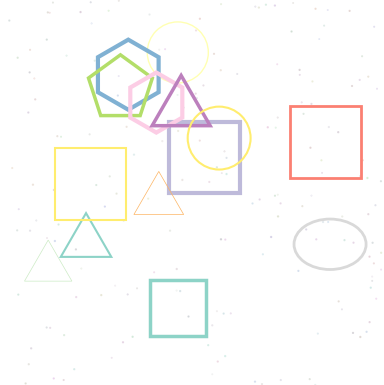[{"shape": "square", "thickness": 2.5, "radius": 0.36, "center": [0.462, 0.201]}, {"shape": "triangle", "thickness": 1.5, "radius": 0.38, "center": [0.223, 0.371]}, {"shape": "circle", "thickness": 1, "radius": 0.4, "center": [0.462, 0.864]}, {"shape": "square", "thickness": 3, "radius": 0.46, "center": [0.531, 0.592]}, {"shape": "square", "thickness": 2, "radius": 0.47, "center": [0.845, 0.632]}, {"shape": "hexagon", "thickness": 3, "radius": 0.46, "center": [0.333, 0.806]}, {"shape": "triangle", "thickness": 0.5, "radius": 0.37, "center": [0.412, 0.48]}, {"shape": "pentagon", "thickness": 2.5, "radius": 0.44, "center": [0.313, 0.77]}, {"shape": "hexagon", "thickness": 3, "radius": 0.39, "center": [0.406, 0.734]}, {"shape": "oval", "thickness": 2, "radius": 0.47, "center": [0.857, 0.365]}, {"shape": "triangle", "thickness": 2.5, "radius": 0.43, "center": [0.471, 0.717]}, {"shape": "triangle", "thickness": 0.5, "radius": 0.36, "center": [0.125, 0.305]}, {"shape": "square", "thickness": 1.5, "radius": 0.46, "center": [0.236, 0.522]}, {"shape": "circle", "thickness": 1.5, "radius": 0.41, "center": [0.569, 0.641]}]